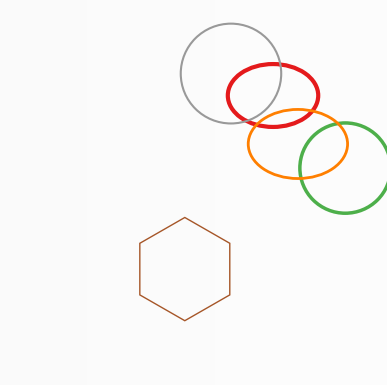[{"shape": "oval", "thickness": 3, "radius": 0.58, "center": [0.705, 0.752]}, {"shape": "circle", "thickness": 2.5, "radius": 0.59, "center": [0.891, 0.563]}, {"shape": "oval", "thickness": 2, "radius": 0.64, "center": [0.769, 0.626]}, {"shape": "hexagon", "thickness": 1, "radius": 0.67, "center": [0.477, 0.301]}, {"shape": "circle", "thickness": 1.5, "radius": 0.65, "center": [0.596, 0.809]}]